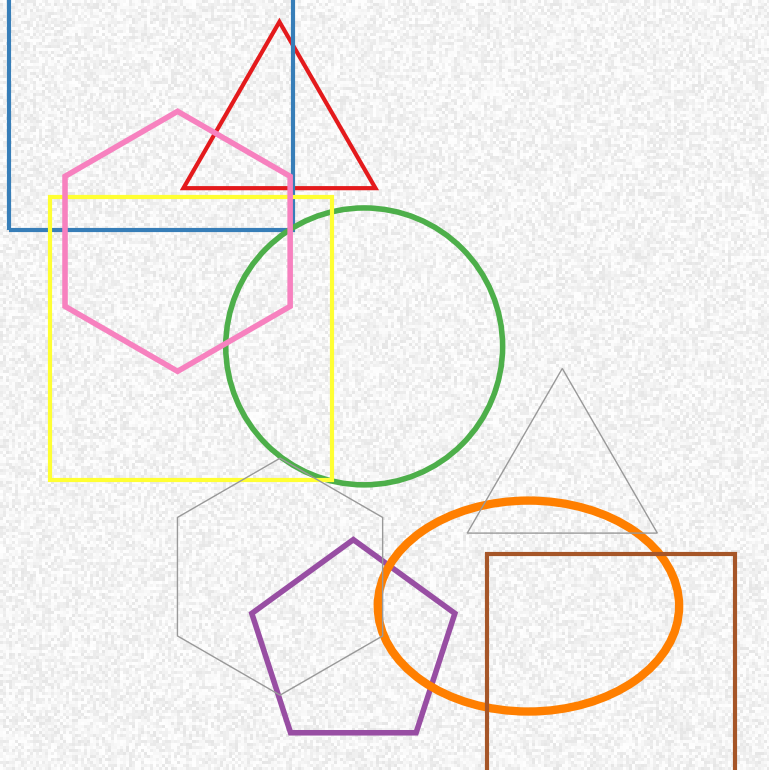[{"shape": "triangle", "thickness": 1.5, "radius": 0.72, "center": [0.363, 0.828]}, {"shape": "square", "thickness": 1.5, "radius": 0.92, "center": [0.196, 0.885]}, {"shape": "circle", "thickness": 2, "radius": 0.9, "center": [0.473, 0.55]}, {"shape": "pentagon", "thickness": 2, "radius": 0.69, "center": [0.459, 0.161]}, {"shape": "oval", "thickness": 3, "radius": 0.98, "center": [0.686, 0.213]}, {"shape": "square", "thickness": 1.5, "radius": 0.92, "center": [0.248, 0.561]}, {"shape": "square", "thickness": 1.5, "radius": 0.8, "center": [0.793, 0.12]}, {"shape": "hexagon", "thickness": 2, "radius": 0.84, "center": [0.231, 0.687]}, {"shape": "hexagon", "thickness": 0.5, "radius": 0.77, "center": [0.364, 0.251]}, {"shape": "triangle", "thickness": 0.5, "radius": 0.71, "center": [0.73, 0.379]}]